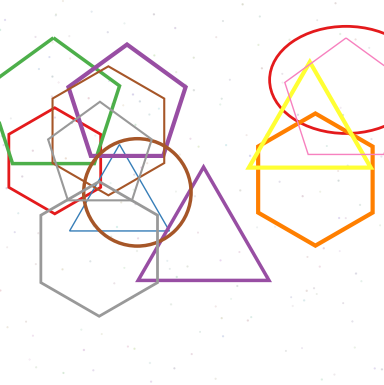[{"shape": "hexagon", "thickness": 2, "radius": 0.69, "center": [0.142, 0.582]}, {"shape": "oval", "thickness": 2, "radius": 0.99, "center": [0.899, 0.792]}, {"shape": "triangle", "thickness": 1, "radius": 0.75, "center": [0.31, 0.475]}, {"shape": "pentagon", "thickness": 2.5, "radius": 0.9, "center": [0.139, 0.721]}, {"shape": "pentagon", "thickness": 3, "radius": 0.8, "center": [0.33, 0.724]}, {"shape": "triangle", "thickness": 2.5, "radius": 0.98, "center": [0.529, 0.37]}, {"shape": "hexagon", "thickness": 3, "radius": 0.86, "center": [0.819, 0.534]}, {"shape": "triangle", "thickness": 3, "radius": 0.91, "center": [0.805, 0.656]}, {"shape": "circle", "thickness": 2.5, "radius": 0.7, "center": [0.357, 0.5]}, {"shape": "hexagon", "thickness": 1.5, "radius": 0.84, "center": [0.282, 0.66]}, {"shape": "pentagon", "thickness": 1, "radius": 0.84, "center": [0.899, 0.734]}, {"shape": "pentagon", "thickness": 1.5, "radius": 0.71, "center": [0.26, 0.594]}, {"shape": "hexagon", "thickness": 2, "radius": 0.87, "center": [0.258, 0.353]}]